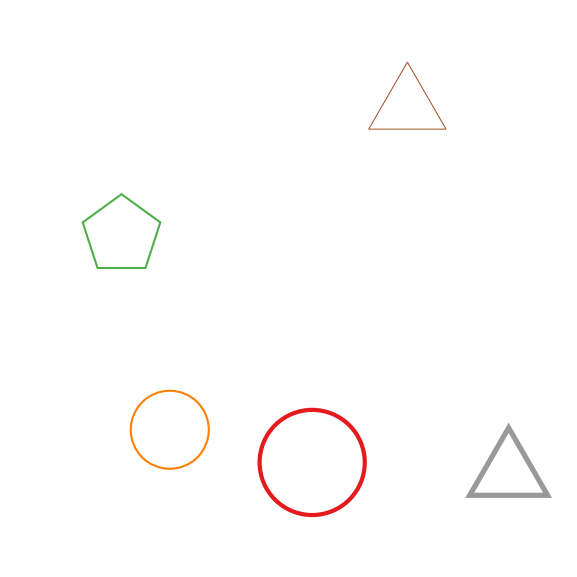[{"shape": "circle", "thickness": 2, "radius": 0.46, "center": [0.541, 0.198]}, {"shape": "pentagon", "thickness": 1, "radius": 0.35, "center": [0.21, 0.592]}, {"shape": "circle", "thickness": 1, "radius": 0.34, "center": [0.294, 0.255]}, {"shape": "triangle", "thickness": 0.5, "radius": 0.39, "center": [0.705, 0.814]}, {"shape": "triangle", "thickness": 2.5, "radius": 0.39, "center": [0.881, 0.18]}]